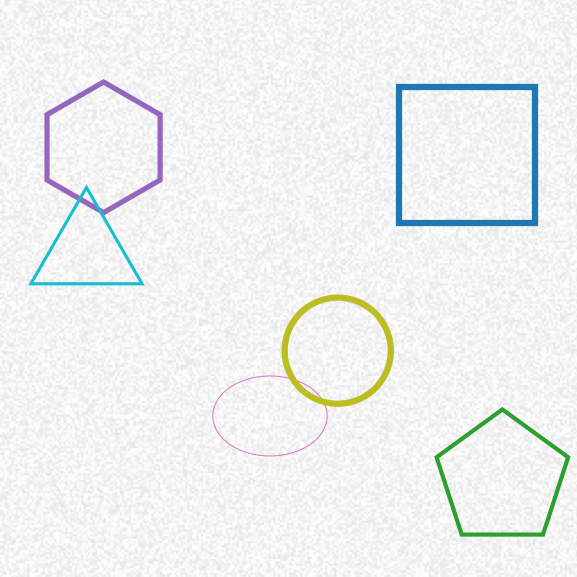[{"shape": "square", "thickness": 3, "radius": 0.59, "center": [0.809, 0.731]}, {"shape": "pentagon", "thickness": 2, "radius": 0.6, "center": [0.87, 0.17]}, {"shape": "hexagon", "thickness": 2.5, "radius": 0.57, "center": [0.179, 0.744]}, {"shape": "oval", "thickness": 0.5, "radius": 0.49, "center": [0.467, 0.279]}, {"shape": "circle", "thickness": 3, "radius": 0.46, "center": [0.585, 0.392]}, {"shape": "triangle", "thickness": 1.5, "radius": 0.56, "center": [0.15, 0.563]}]